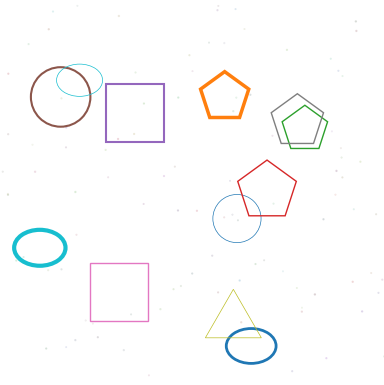[{"shape": "circle", "thickness": 0.5, "radius": 0.31, "center": [0.615, 0.432]}, {"shape": "oval", "thickness": 2, "radius": 0.32, "center": [0.652, 0.101]}, {"shape": "pentagon", "thickness": 2.5, "radius": 0.33, "center": [0.584, 0.748]}, {"shape": "pentagon", "thickness": 1, "radius": 0.31, "center": [0.792, 0.665]}, {"shape": "pentagon", "thickness": 1, "radius": 0.4, "center": [0.694, 0.504]}, {"shape": "square", "thickness": 1.5, "radius": 0.38, "center": [0.351, 0.706]}, {"shape": "circle", "thickness": 1.5, "radius": 0.39, "center": [0.158, 0.748]}, {"shape": "square", "thickness": 1, "radius": 0.38, "center": [0.308, 0.241]}, {"shape": "pentagon", "thickness": 1, "radius": 0.36, "center": [0.772, 0.685]}, {"shape": "triangle", "thickness": 0.5, "radius": 0.42, "center": [0.606, 0.165]}, {"shape": "oval", "thickness": 0.5, "radius": 0.3, "center": [0.207, 0.792]}, {"shape": "oval", "thickness": 3, "radius": 0.33, "center": [0.103, 0.356]}]